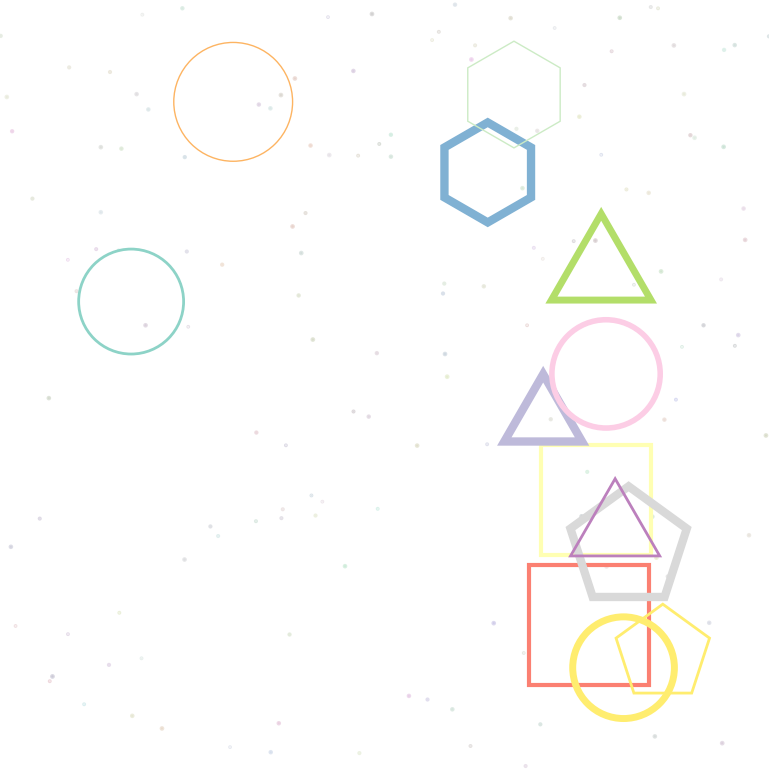[{"shape": "circle", "thickness": 1, "radius": 0.34, "center": [0.17, 0.608]}, {"shape": "square", "thickness": 1.5, "radius": 0.36, "center": [0.774, 0.351]}, {"shape": "triangle", "thickness": 3, "radius": 0.29, "center": [0.705, 0.456]}, {"shape": "square", "thickness": 1.5, "radius": 0.39, "center": [0.765, 0.188]}, {"shape": "hexagon", "thickness": 3, "radius": 0.32, "center": [0.633, 0.776]}, {"shape": "circle", "thickness": 0.5, "radius": 0.39, "center": [0.303, 0.868]}, {"shape": "triangle", "thickness": 2.5, "radius": 0.37, "center": [0.781, 0.648]}, {"shape": "circle", "thickness": 2, "radius": 0.35, "center": [0.787, 0.514]}, {"shape": "pentagon", "thickness": 3, "radius": 0.4, "center": [0.816, 0.289]}, {"shape": "triangle", "thickness": 1, "radius": 0.33, "center": [0.799, 0.311]}, {"shape": "hexagon", "thickness": 0.5, "radius": 0.35, "center": [0.667, 0.877]}, {"shape": "pentagon", "thickness": 1, "radius": 0.32, "center": [0.861, 0.152]}, {"shape": "circle", "thickness": 2.5, "radius": 0.33, "center": [0.81, 0.133]}]